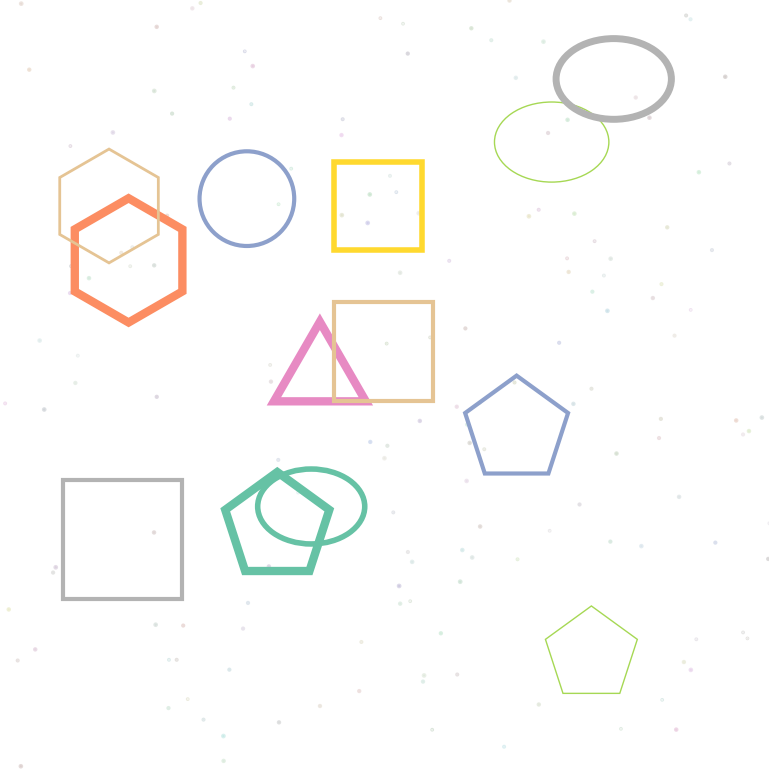[{"shape": "pentagon", "thickness": 3, "radius": 0.36, "center": [0.36, 0.316]}, {"shape": "oval", "thickness": 2, "radius": 0.35, "center": [0.404, 0.342]}, {"shape": "hexagon", "thickness": 3, "radius": 0.4, "center": [0.167, 0.662]}, {"shape": "pentagon", "thickness": 1.5, "radius": 0.35, "center": [0.671, 0.442]}, {"shape": "circle", "thickness": 1.5, "radius": 0.31, "center": [0.321, 0.742]}, {"shape": "triangle", "thickness": 3, "radius": 0.34, "center": [0.415, 0.513]}, {"shape": "pentagon", "thickness": 0.5, "radius": 0.31, "center": [0.768, 0.15]}, {"shape": "oval", "thickness": 0.5, "radius": 0.37, "center": [0.716, 0.816]}, {"shape": "square", "thickness": 2, "radius": 0.29, "center": [0.491, 0.733]}, {"shape": "hexagon", "thickness": 1, "radius": 0.37, "center": [0.142, 0.733]}, {"shape": "square", "thickness": 1.5, "radius": 0.32, "center": [0.498, 0.543]}, {"shape": "square", "thickness": 1.5, "radius": 0.39, "center": [0.159, 0.299]}, {"shape": "oval", "thickness": 2.5, "radius": 0.37, "center": [0.797, 0.897]}]